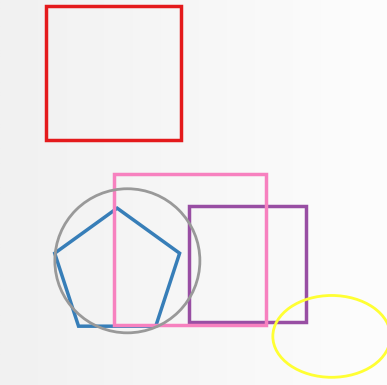[{"shape": "square", "thickness": 2.5, "radius": 0.87, "center": [0.292, 0.809]}, {"shape": "pentagon", "thickness": 2.5, "radius": 0.85, "center": [0.302, 0.29]}, {"shape": "square", "thickness": 2.5, "radius": 0.76, "center": [0.639, 0.314]}, {"shape": "oval", "thickness": 2, "radius": 0.76, "center": [0.856, 0.126]}, {"shape": "square", "thickness": 2.5, "radius": 0.98, "center": [0.491, 0.352]}, {"shape": "circle", "thickness": 2, "radius": 0.94, "center": [0.329, 0.323]}]